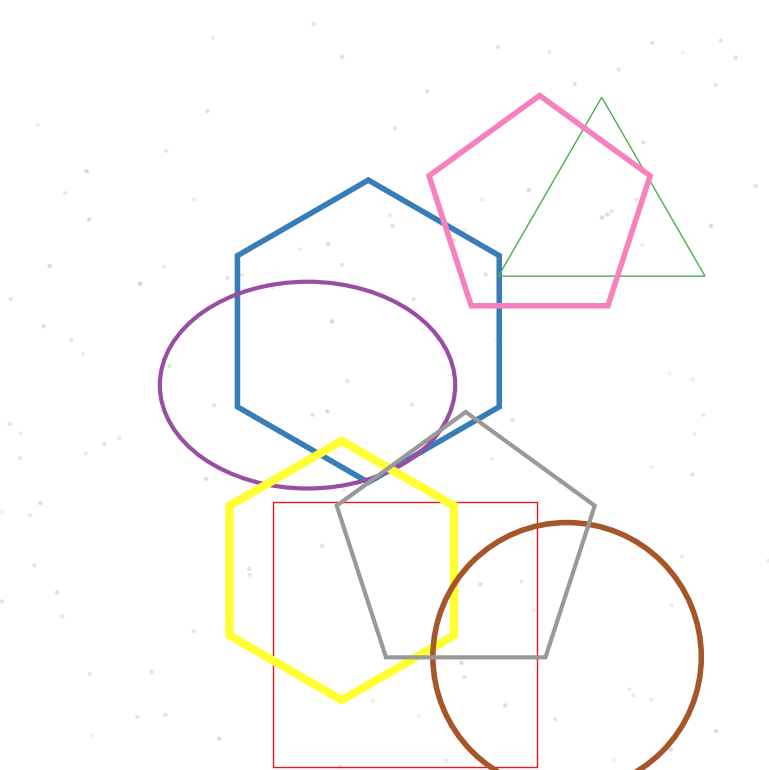[{"shape": "square", "thickness": 0.5, "radius": 0.86, "center": [0.526, 0.176]}, {"shape": "hexagon", "thickness": 2, "radius": 0.98, "center": [0.478, 0.57]}, {"shape": "triangle", "thickness": 0.5, "radius": 0.77, "center": [0.781, 0.719]}, {"shape": "oval", "thickness": 1.5, "radius": 0.96, "center": [0.399, 0.5]}, {"shape": "hexagon", "thickness": 3, "radius": 0.84, "center": [0.444, 0.259]}, {"shape": "circle", "thickness": 2, "radius": 0.87, "center": [0.736, 0.147]}, {"shape": "pentagon", "thickness": 2, "radius": 0.75, "center": [0.701, 0.725]}, {"shape": "pentagon", "thickness": 1.5, "radius": 0.88, "center": [0.605, 0.289]}]